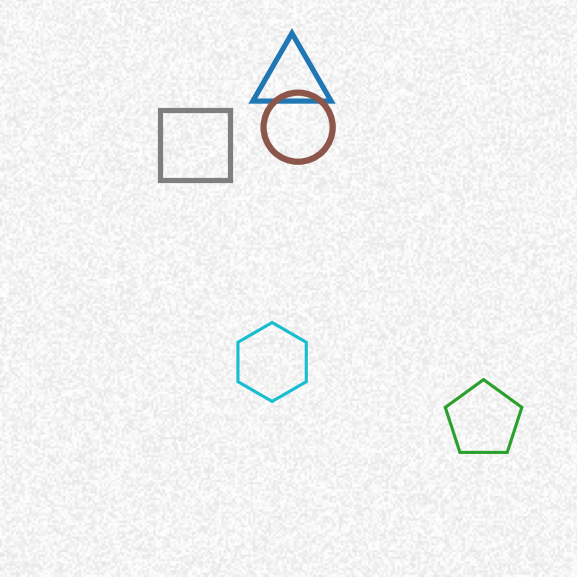[{"shape": "triangle", "thickness": 2.5, "radius": 0.39, "center": [0.506, 0.863]}, {"shape": "pentagon", "thickness": 1.5, "radius": 0.35, "center": [0.837, 0.272]}, {"shape": "circle", "thickness": 3, "radius": 0.3, "center": [0.516, 0.779]}, {"shape": "square", "thickness": 2.5, "radius": 0.3, "center": [0.338, 0.748]}, {"shape": "hexagon", "thickness": 1.5, "radius": 0.34, "center": [0.471, 0.372]}]